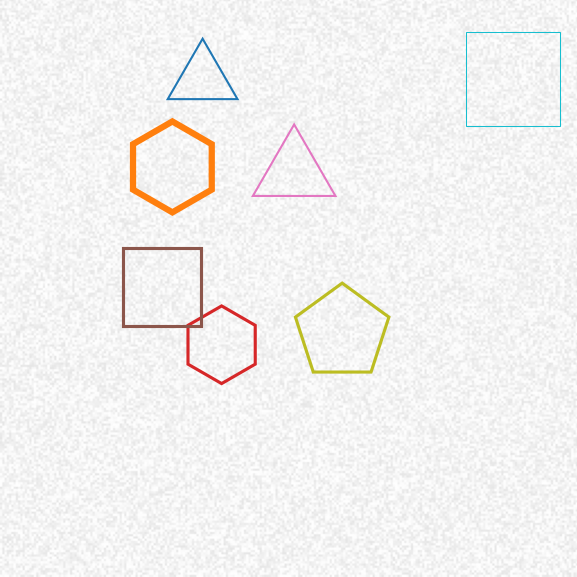[{"shape": "triangle", "thickness": 1, "radius": 0.35, "center": [0.351, 0.862]}, {"shape": "hexagon", "thickness": 3, "radius": 0.39, "center": [0.298, 0.71]}, {"shape": "hexagon", "thickness": 1.5, "radius": 0.34, "center": [0.384, 0.402]}, {"shape": "square", "thickness": 1.5, "radius": 0.34, "center": [0.28, 0.502]}, {"shape": "triangle", "thickness": 1, "radius": 0.41, "center": [0.509, 0.701]}, {"shape": "pentagon", "thickness": 1.5, "radius": 0.43, "center": [0.592, 0.424]}, {"shape": "square", "thickness": 0.5, "radius": 0.41, "center": [0.888, 0.863]}]